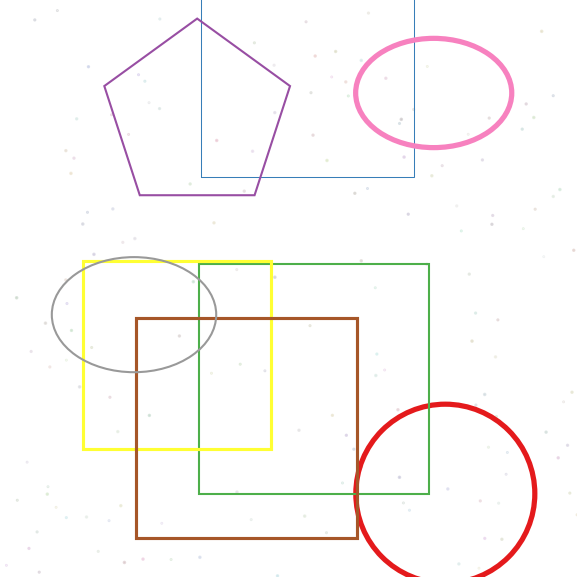[{"shape": "circle", "thickness": 2.5, "radius": 0.77, "center": [0.771, 0.144]}, {"shape": "square", "thickness": 0.5, "radius": 0.92, "center": [0.532, 0.876]}, {"shape": "square", "thickness": 1, "radius": 0.99, "center": [0.544, 0.343]}, {"shape": "pentagon", "thickness": 1, "radius": 0.85, "center": [0.341, 0.798]}, {"shape": "square", "thickness": 1.5, "radius": 0.81, "center": [0.306, 0.384]}, {"shape": "square", "thickness": 1.5, "radius": 0.95, "center": [0.427, 0.258]}, {"shape": "oval", "thickness": 2.5, "radius": 0.68, "center": [0.751, 0.838]}, {"shape": "oval", "thickness": 1, "radius": 0.71, "center": [0.232, 0.454]}]